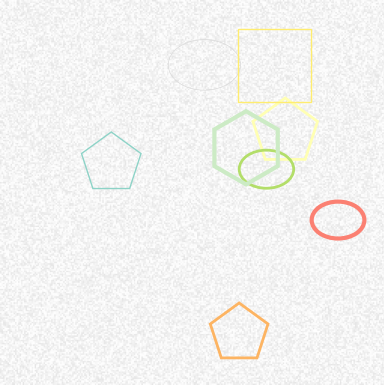[{"shape": "pentagon", "thickness": 1, "radius": 0.41, "center": [0.289, 0.576]}, {"shape": "pentagon", "thickness": 2, "radius": 0.44, "center": [0.741, 0.657]}, {"shape": "oval", "thickness": 3, "radius": 0.34, "center": [0.878, 0.428]}, {"shape": "pentagon", "thickness": 2, "radius": 0.39, "center": [0.621, 0.134]}, {"shape": "oval", "thickness": 2, "radius": 0.35, "center": [0.692, 0.561]}, {"shape": "oval", "thickness": 0.5, "radius": 0.47, "center": [0.531, 0.831]}, {"shape": "hexagon", "thickness": 3, "radius": 0.48, "center": [0.639, 0.616]}, {"shape": "square", "thickness": 1, "radius": 0.48, "center": [0.713, 0.831]}]